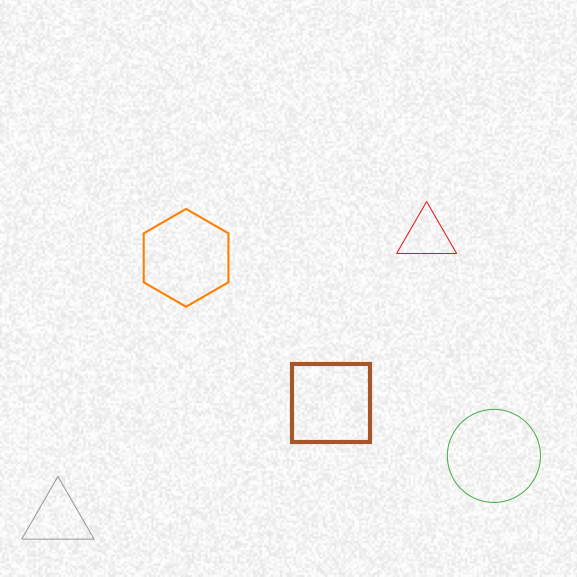[{"shape": "triangle", "thickness": 0.5, "radius": 0.3, "center": [0.739, 0.59]}, {"shape": "circle", "thickness": 0.5, "radius": 0.4, "center": [0.855, 0.21]}, {"shape": "hexagon", "thickness": 1, "radius": 0.42, "center": [0.322, 0.553]}, {"shape": "square", "thickness": 2, "radius": 0.34, "center": [0.573, 0.301]}, {"shape": "triangle", "thickness": 0.5, "radius": 0.36, "center": [0.1, 0.102]}]